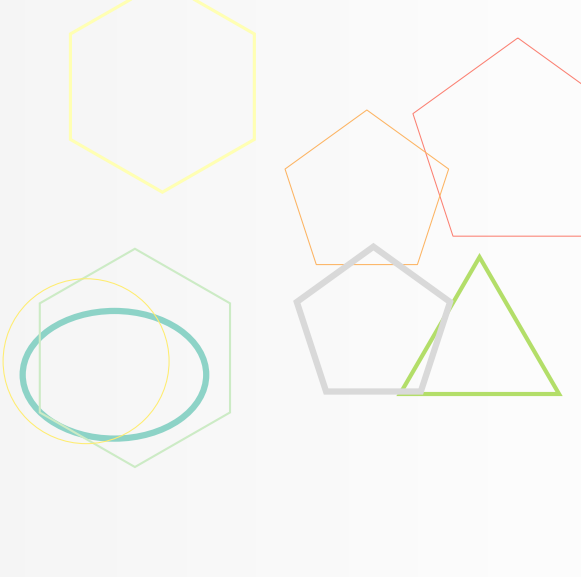[{"shape": "oval", "thickness": 3, "radius": 0.79, "center": [0.197, 0.35]}, {"shape": "hexagon", "thickness": 1.5, "radius": 0.91, "center": [0.279, 0.849]}, {"shape": "pentagon", "thickness": 0.5, "radius": 0.95, "center": [0.891, 0.744]}, {"shape": "pentagon", "thickness": 0.5, "radius": 0.74, "center": [0.631, 0.661]}, {"shape": "triangle", "thickness": 2, "radius": 0.79, "center": [0.825, 0.396]}, {"shape": "pentagon", "thickness": 3, "radius": 0.69, "center": [0.642, 0.433]}, {"shape": "hexagon", "thickness": 1, "radius": 0.94, "center": [0.232, 0.379]}, {"shape": "circle", "thickness": 0.5, "radius": 0.71, "center": [0.148, 0.374]}]